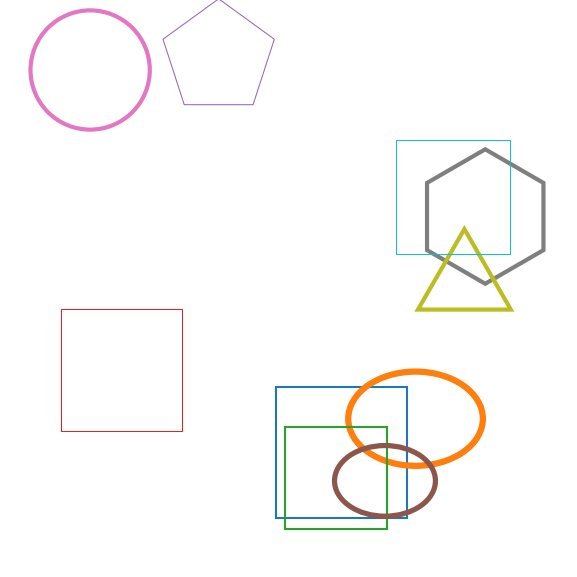[{"shape": "square", "thickness": 1, "radius": 0.57, "center": [0.592, 0.215]}, {"shape": "oval", "thickness": 3, "radius": 0.58, "center": [0.72, 0.274]}, {"shape": "square", "thickness": 1, "radius": 0.44, "center": [0.581, 0.171]}, {"shape": "square", "thickness": 0.5, "radius": 0.52, "center": [0.21, 0.358]}, {"shape": "pentagon", "thickness": 0.5, "radius": 0.51, "center": [0.379, 0.9]}, {"shape": "oval", "thickness": 2.5, "radius": 0.44, "center": [0.667, 0.166]}, {"shape": "circle", "thickness": 2, "radius": 0.52, "center": [0.156, 0.878]}, {"shape": "hexagon", "thickness": 2, "radius": 0.58, "center": [0.84, 0.624]}, {"shape": "triangle", "thickness": 2, "radius": 0.46, "center": [0.804, 0.509]}, {"shape": "square", "thickness": 0.5, "radius": 0.49, "center": [0.785, 0.658]}]